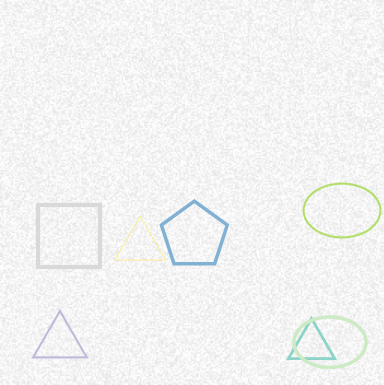[{"shape": "triangle", "thickness": 2, "radius": 0.35, "center": [0.809, 0.103]}, {"shape": "triangle", "thickness": 1.5, "radius": 0.4, "center": [0.156, 0.112]}, {"shape": "pentagon", "thickness": 2.5, "radius": 0.45, "center": [0.505, 0.388]}, {"shape": "oval", "thickness": 1.5, "radius": 0.5, "center": [0.888, 0.453]}, {"shape": "square", "thickness": 3, "radius": 0.41, "center": [0.18, 0.387]}, {"shape": "oval", "thickness": 2.5, "radius": 0.47, "center": [0.857, 0.111]}, {"shape": "triangle", "thickness": 0.5, "radius": 0.38, "center": [0.364, 0.363]}]